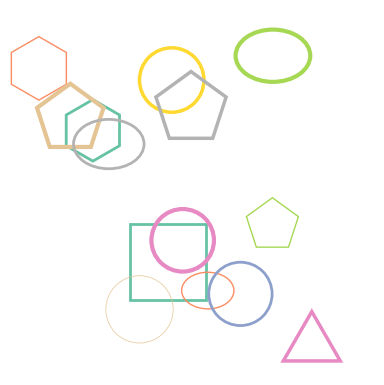[{"shape": "hexagon", "thickness": 2, "radius": 0.4, "center": [0.241, 0.661]}, {"shape": "square", "thickness": 2, "radius": 0.49, "center": [0.436, 0.32]}, {"shape": "hexagon", "thickness": 1, "radius": 0.41, "center": [0.101, 0.822]}, {"shape": "oval", "thickness": 1, "radius": 0.34, "center": [0.54, 0.245]}, {"shape": "circle", "thickness": 2, "radius": 0.41, "center": [0.625, 0.237]}, {"shape": "circle", "thickness": 3, "radius": 0.41, "center": [0.475, 0.376]}, {"shape": "triangle", "thickness": 2.5, "radius": 0.43, "center": [0.81, 0.105]}, {"shape": "pentagon", "thickness": 1, "radius": 0.35, "center": [0.708, 0.415]}, {"shape": "oval", "thickness": 3, "radius": 0.49, "center": [0.709, 0.855]}, {"shape": "circle", "thickness": 2.5, "radius": 0.42, "center": [0.446, 0.792]}, {"shape": "circle", "thickness": 0.5, "radius": 0.44, "center": [0.362, 0.196]}, {"shape": "pentagon", "thickness": 3, "radius": 0.45, "center": [0.183, 0.692]}, {"shape": "pentagon", "thickness": 2.5, "radius": 0.48, "center": [0.496, 0.718]}, {"shape": "oval", "thickness": 2, "radius": 0.46, "center": [0.283, 0.626]}]